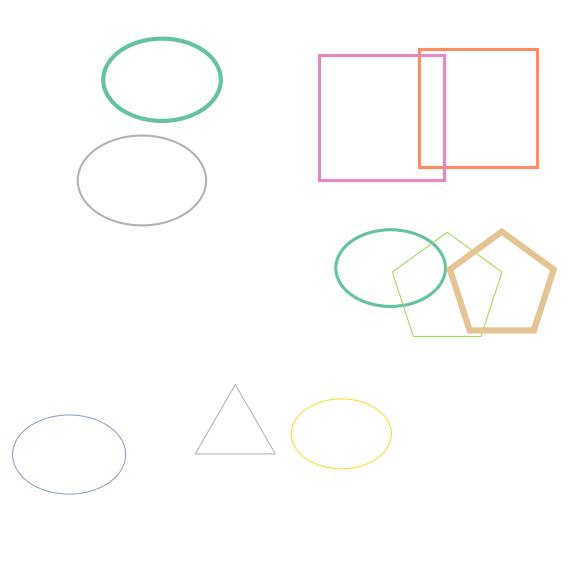[{"shape": "oval", "thickness": 1.5, "radius": 0.47, "center": [0.676, 0.535]}, {"shape": "oval", "thickness": 2, "radius": 0.51, "center": [0.281, 0.861]}, {"shape": "square", "thickness": 1.5, "radius": 0.51, "center": [0.828, 0.812]}, {"shape": "oval", "thickness": 0.5, "radius": 0.49, "center": [0.12, 0.212]}, {"shape": "square", "thickness": 1.5, "radius": 0.54, "center": [0.661, 0.796]}, {"shape": "pentagon", "thickness": 0.5, "radius": 0.5, "center": [0.774, 0.497]}, {"shape": "oval", "thickness": 0.5, "radius": 0.43, "center": [0.591, 0.248]}, {"shape": "pentagon", "thickness": 3, "radius": 0.47, "center": [0.869, 0.503]}, {"shape": "oval", "thickness": 1, "radius": 0.56, "center": [0.246, 0.687]}, {"shape": "triangle", "thickness": 0.5, "radius": 0.4, "center": [0.407, 0.253]}]